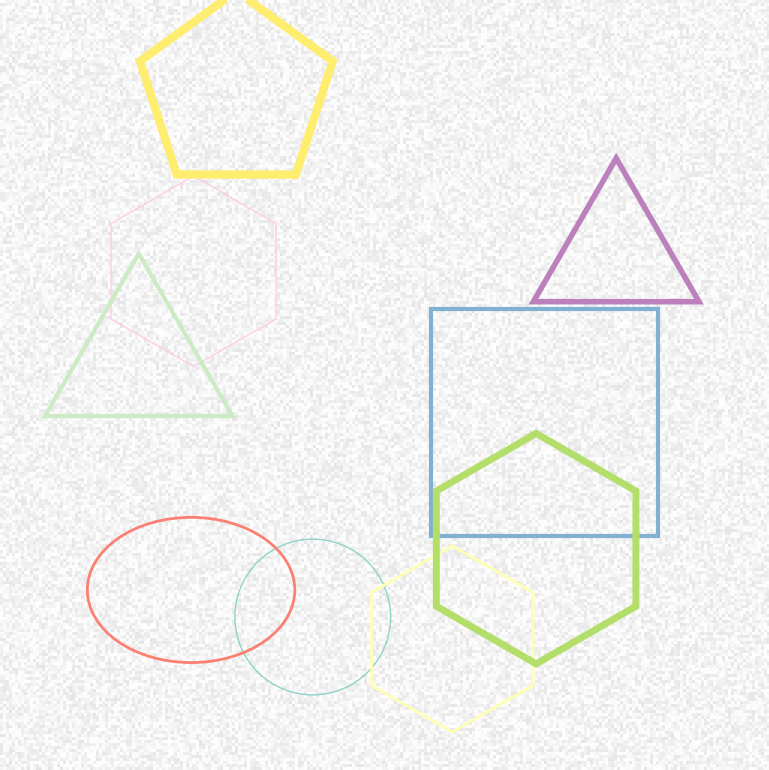[{"shape": "circle", "thickness": 0.5, "radius": 0.51, "center": [0.406, 0.199]}, {"shape": "hexagon", "thickness": 1, "radius": 0.6, "center": [0.587, 0.17]}, {"shape": "oval", "thickness": 1, "radius": 0.67, "center": [0.248, 0.234]}, {"shape": "square", "thickness": 1.5, "radius": 0.74, "center": [0.707, 0.451]}, {"shape": "hexagon", "thickness": 2.5, "radius": 0.75, "center": [0.696, 0.287]}, {"shape": "hexagon", "thickness": 0.5, "radius": 0.62, "center": [0.251, 0.648]}, {"shape": "triangle", "thickness": 2, "radius": 0.62, "center": [0.8, 0.67]}, {"shape": "triangle", "thickness": 1.5, "radius": 0.7, "center": [0.18, 0.53]}, {"shape": "pentagon", "thickness": 3, "radius": 0.66, "center": [0.307, 0.88]}]